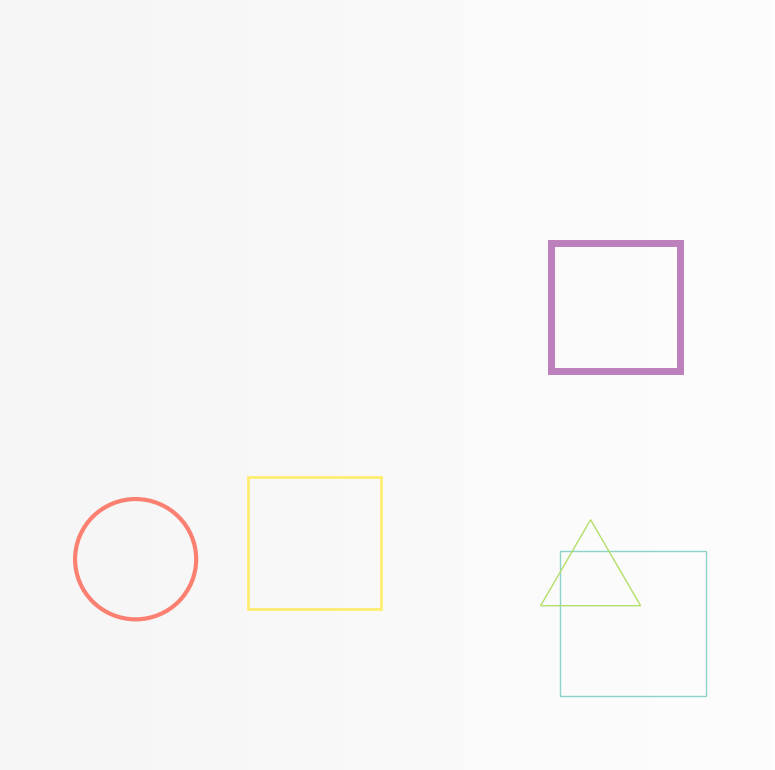[{"shape": "square", "thickness": 0.5, "radius": 0.47, "center": [0.817, 0.191]}, {"shape": "circle", "thickness": 1.5, "radius": 0.39, "center": [0.175, 0.274]}, {"shape": "triangle", "thickness": 0.5, "radius": 0.37, "center": [0.762, 0.251]}, {"shape": "square", "thickness": 2.5, "radius": 0.41, "center": [0.794, 0.601]}, {"shape": "square", "thickness": 1, "radius": 0.43, "center": [0.406, 0.295]}]